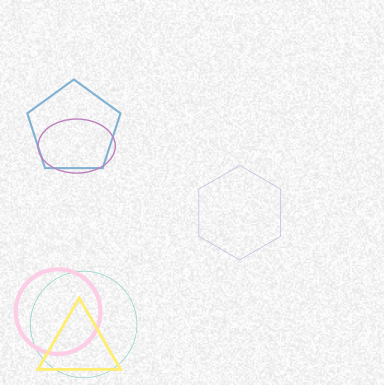[{"shape": "circle", "thickness": 0.5, "radius": 0.69, "center": [0.217, 0.157]}, {"shape": "hexagon", "thickness": 0.5, "radius": 0.61, "center": [0.623, 0.448]}, {"shape": "pentagon", "thickness": 1.5, "radius": 0.64, "center": [0.192, 0.666]}, {"shape": "circle", "thickness": 3, "radius": 0.55, "center": [0.151, 0.191]}, {"shape": "oval", "thickness": 1, "radius": 0.5, "center": [0.199, 0.621]}, {"shape": "triangle", "thickness": 2, "radius": 0.62, "center": [0.206, 0.102]}]